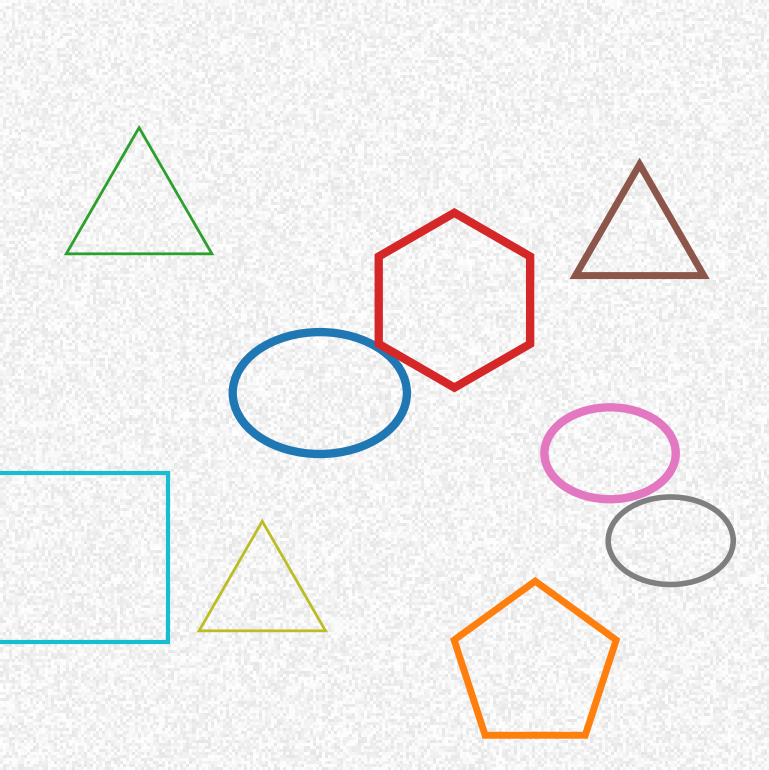[{"shape": "oval", "thickness": 3, "radius": 0.57, "center": [0.415, 0.49]}, {"shape": "pentagon", "thickness": 2.5, "radius": 0.55, "center": [0.695, 0.135]}, {"shape": "triangle", "thickness": 1, "radius": 0.55, "center": [0.181, 0.725]}, {"shape": "hexagon", "thickness": 3, "radius": 0.57, "center": [0.59, 0.61]}, {"shape": "triangle", "thickness": 2.5, "radius": 0.48, "center": [0.831, 0.69]}, {"shape": "oval", "thickness": 3, "radius": 0.43, "center": [0.792, 0.411]}, {"shape": "oval", "thickness": 2, "radius": 0.41, "center": [0.871, 0.298]}, {"shape": "triangle", "thickness": 1, "radius": 0.47, "center": [0.341, 0.228]}, {"shape": "square", "thickness": 1.5, "radius": 0.55, "center": [0.108, 0.275]}]